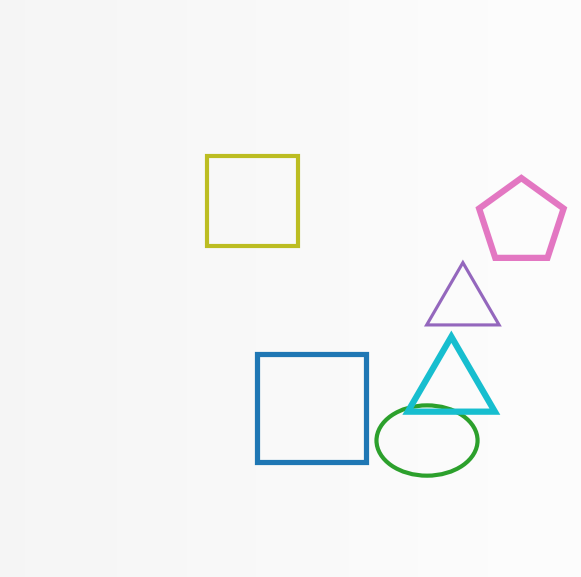[{"shape": "square", "thickness": 2.5, "radius": 0.47, "center": [0.536, 0.293]}, {"shape": "oval", "thickness": 2, "radius": 0.43, "center": [0.735, 0.236]}, {"shape": "triangle", "thickness": 1.5, "radius": 0.36, "center": [0.796, 0.472]}, {"shape": "pentagon", "thickness": 3, "radius": 0.38, "center": [0.897, 0.614]}, {"shape": "square", "thickness": 2, "radius": 0.39, "center": [0.435, 0.652]}, {"shape": "triangle", "thickness": 3, "radius": 0.43, "center": [0.777, 0.33]}]